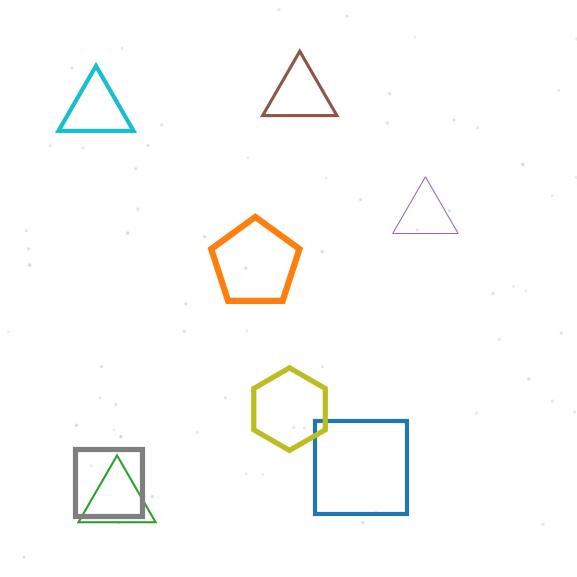[{"shape": "square", "thickness": 2, "radius": 0.4, "center": [0.625, 0.19]}, {"shape": "pentagon", "thickness": 3, "radius": 0.4, "center": [0.442, 0.543]}, {"shape": "triangle", "thickness": 1, "radius": 0.39, "center": [0.203, 0.133]}, {"shape": "triangle", "thickness": 0.5, "radius": 0.33, "center": [0.737, 0.628]}, {"shape": "triangle", "thickness": 1.5, "radius": 0.37, "center": [0.519, 0.836]}, {"shape": "square", "thickness": 2.5, "radius": 0.29, "center": [0.187, 0.164]}, {"shape": "hexagon", "thickness": 2.5, "radius": 0.36, "center": [0.501, 0.291]}, {"shape": "triangle", "thickness": 2, "radius": 0.37, "center": [0.166, 0.81]}]